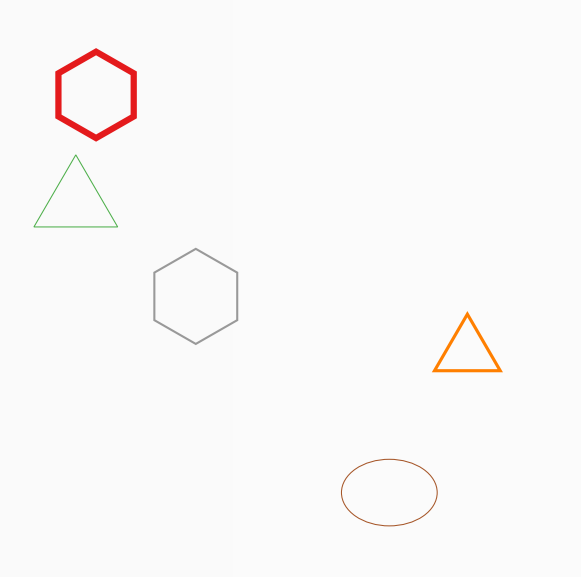[{"shape": "hexagon", "thickness": 3, "radius": 0.37, "center": [0.165, 0.835]}, {"shape": "triangle", "thickness": 0.5, "radius": 0.42, "center": [0.13, 0.648]}, {"shape": "triangle", "thickness": 1.5, "radius": 0.33, "center": [0.804, 0.39]}, {"shape": "oval", "thickness": 0.5, "radius": 0.41, "center": [0.67, 0.146]}, {"shape": "hexagon", "thickness": 1, "radius": 0.41, "center": [0.337, 0.486]}]